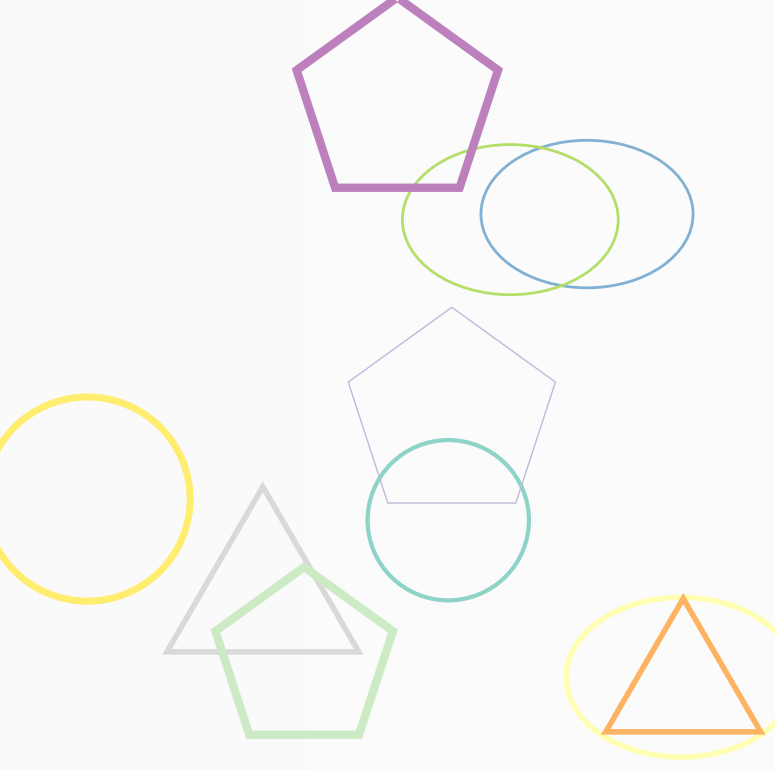[{"shape": "circle", "thickness": 1.5, "radius": 0.52, "center": [0.578, 0.324]}, {"shape": "oval", "thickness": 2, "radius": 0.74, "center": [0.879, 0.121]}, {"shape": "pentagon", "thickness": 0.5, "radius": 0.7, "center": [0.583, 0.46]}, {"shape": "oval", "thickness": 1, "radius": 0.68, "center": [0.757, 0.722]}, {"shape": "triangle", "thickness": 2, "radius": 0.58, "center": [0.882, 0.107]}, {"shape": "oval", "thickness": 1, "radius": 0.7, "center": [0.658, 0.715]}, {"shape": "triangle", "thickness": 2, "radius": 0.71, "center": [0.339, 0.225]}, {"shape": "pentagon", "thickness": 3, "radius": 0.68, "center": [0.513, 0.867]}, {"shape": "pentagon", "thickness": 3, "radius": 0.6, "center": [0.392, 0.143]}, {"shape": "circle", "thickness": 2.5, "radius": 0.66, "center": [0.113, 0.352]}]